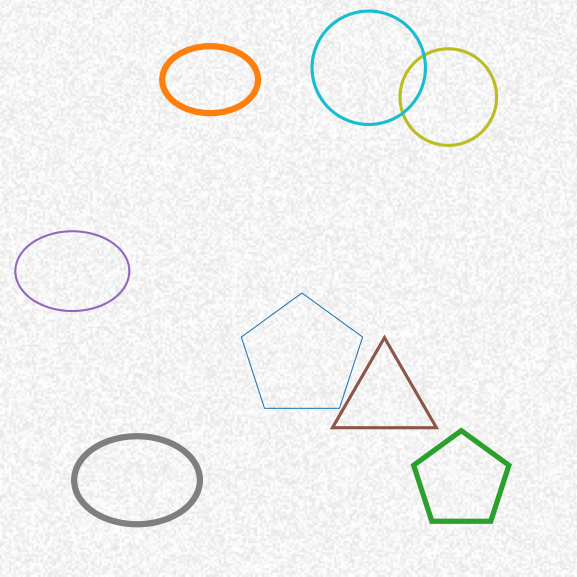[{"shape": "pentagon", "thickness": 0.5, "radius": 0.55, "center": [0.523, 0.381]}, {"shape": "oval", "thickness": 3, "radius": 0.41, "center": [0.364, 0.861]}, {"shape": "pentagon", "thickness": 2.5, "radius": 0.43, "center": [0.799, 0.167]}, {"shape": "oval", "thickness": 1, "radius": 0.49, "center": [0.125, 0.53]}, {"shape": "triangle", "thickness": 1.5, "radius": 0.52, "center": [0.666, 0.31]}, {"shape": "oval", "thickness": 3, "radius": 0.54, "center": [0.237, 0.168]}, {"shape": "circle", "thickness": 1.5, "radius": 0.42, "center": [0.776, 0.831]}, {"shape": "circle", "thickness": 1.5, "radius": 0.49, "center": [0.639, 0.882]}]